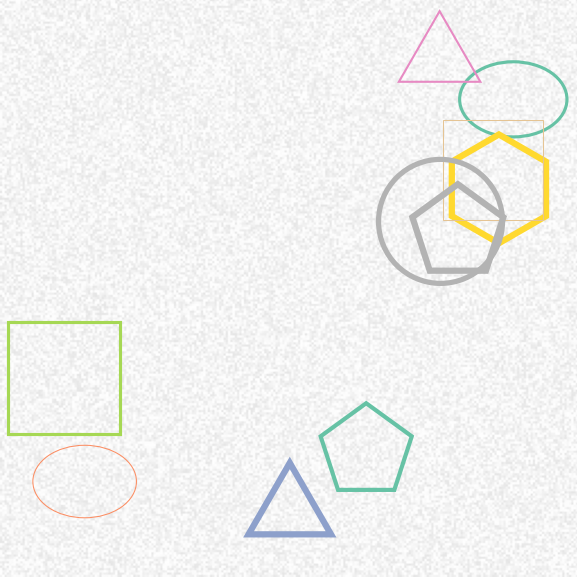[{"shape": "pentagon", "thickness": 2, "radius": 0.41, "center": [0.634, 0.218]}, {"shape": "oval", "thickness": 1.5, "radius": 0.46, "center": [0.889, 0.827]}, {"shape": "oval", "thickness": 0.5, "radius": 0.45, "center": [0.147, 0.165]}, {"shape": "triangle", "thickness": 3, "radius": 0.41, "center": [0.502, 0.115]}, {"shape": "triangle", "thickness": 1, "radius": 0.41, "center": [0.761, 0.898]}, {"shape": "square", "thickness": 1.5, "radius": 0.48, "center": [0.111, 0.344]}, {"shape": "hexagon", "thickness": 3, "radius": 0.47, "center": [0.864, 0.672]}, {"shape": "square", "thickness": 0.5, "radius": 0.43, "center": [0.854, 0.704]}, {"shape": "pentagon", "thickness": 3, "radius": 0.41, "center": [0.793, 0.597]}, {"shape": "circle", "thickness": 2.5, "radius": 0.54, "center": [0.763, 0.616]}]